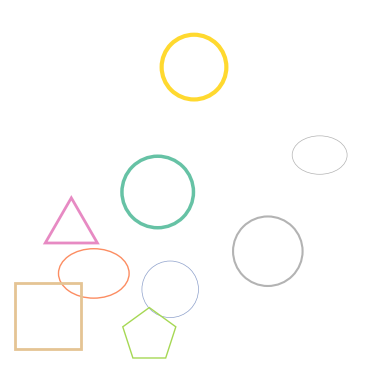[{"shape": "circle", "thickness": 2.5, "radius": 0.46, "center": [0.41, 0.501]}, {"shape": "oval", "thickness": 1, "radius": 0.46, "center": [0.244, 0.29]}, {"shape": "circle", "thickness": 0.5, "radius": 0.37, "center": [0.442, 0.249]}, {"shape": "triangle", "thickness": 2, "radius": 0.39, "center": [0.185, 0.408]}, {"shape": "pentagon", "thickness": 1, "radius": 0.36, "center": [0.388, 0.129]}, {"shape": "circle", "thickness": 3, "radius": 0.42, "center": [0.504, 0.826]}, {"shape": "square", "thickness": 2, "radius": 0.43, "center": [0.124, 0.179]}, {"shape": "oval", "thickness": 0.5, "radius": 0.36, "center": [0.83, 0.597]}, {"shape": "circle", "thickness": 1.5, "radius": 0.45, "center": [0.696, 0.347]}]